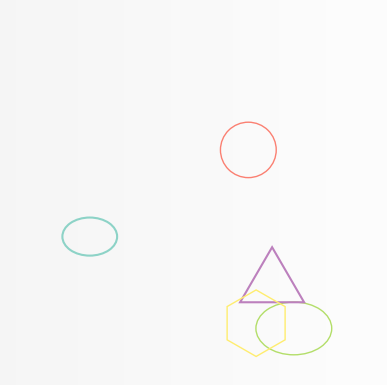[{"shape": "oval", "thickness": 1.5, "radius": 0.35, "center": [0.232, 0.386]}, {"shape": "circle", "thickness": 1, "radius": 0.36, "center": [0.641, 0.611]}, {"shape": "oval", "thickness": 1, "radius": 0.49, "center": [0.758, 0.147]}, {"shape": "triangle", "thickness": 1.5, "radius": 0.48, "center": [0.702, 0.263]}, {"shape": "hexagon", "thickness": 1, "radius": 0.43, "center": [0.661, 0.161]}]